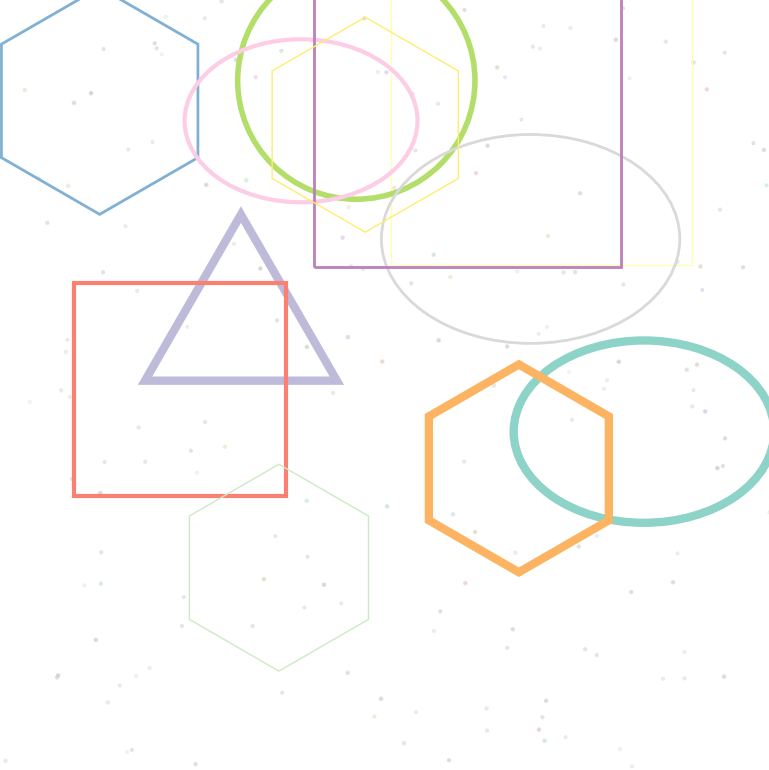[{"shape": "oval", "thickness": 3, "radius": 0.85, "center": [0.836, 0.439]}, {"shape": "square", "thickness": 0.5, "radius": 0.98, "center": [0.703, 0.851]}, {"shape": "triangle", "thickness": 3, "radius": 0.72, "center": [0.313, 0.578]}, {"shape": "square", "thickness": 1.5, "radius": 0.69, "center": [0.234, 0.494]}, {"shape": "hexagon", "thickness": 1, "radius": 0.74, "center": [0.129, 0.869]}, {"shape": "hexagon", "thickness": 3, "radius": 0.67, "center": [0.674, 0.392]}, {"shape": "circle", "thickness": 2, "radius": 0.77, "center": [0.463, 0.895]}, {"shape": "oval", "thickness": 1.5, "radius": 0.76, "center": [0.391, 0.843]}, {"shape": "oval", "thickness": 1, "radius": 0.97, "center": [0.689, 0.69]}, {"shape": "square", "thickness": 1, "radius": 1.0, "center": [0.607, 0.853]}, {"shape": "hexagon", "thickness": 0.5, "radius": 0.67, "center": [0.362, 0.263]}, {"shape": "hexagon", "thickness": 0.5, "radius": 0.7, "center": [0.474, 0.838]}]